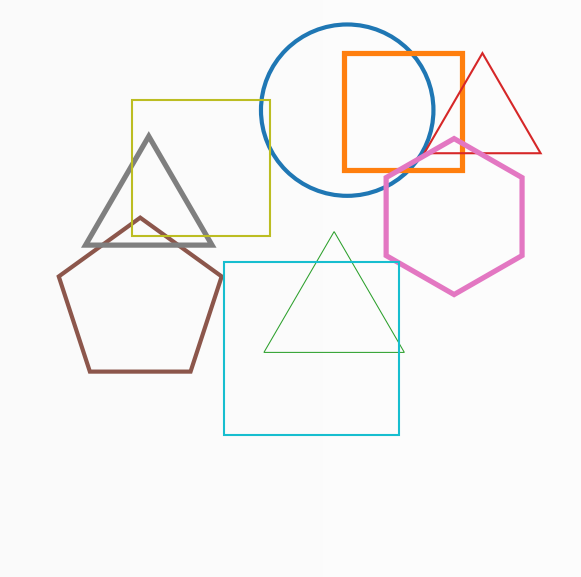[{"shape": "circle", "thickness": 2, "radius": 0.74, "center": [0.597, 0.808]}, {"shape": "square", "thickness": 2.5, "radius": 0.51, "center": [0.693, 0.806]}, {"shape": "triangle", "thickness": 0.5, "radius": 0.7, "center": [0.575, 0.459]}, {"shape": "triangle", "thickness": 1, "radius": 0.58, "center": [0.83, 0.792]}, {"shape": "pentagon", "thickness": 2, "radius": 0.74, "center": [0.241, 0.475]}, {"shape": "hexagon", "thickness": 2.5, "radius": 0.68, "center": [0.781, 0.624]}, {"shape": "triangle", "thickness": 2.5, "radius": 0.63, "center": [0.256, 0.638]}, {"shape": "square", "thickness": 1, "radius": 0.59, "center": [0.346, 0.708]}, {"shape": "square", "thickness": 1, "radius": 0.75, "center": [0.536, 0.397]}]